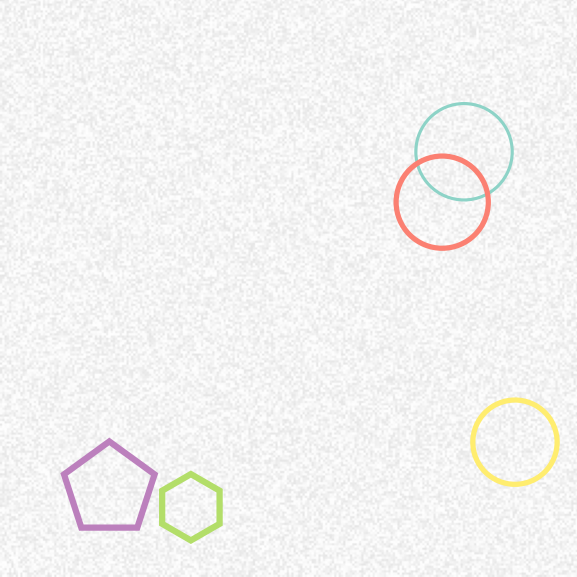[{"shape": "circle", "thickness": 1.5, "radius": 0.42, "center": [0.804, 0.736]}, {"shape": "circle", "thickness": 2.5, "radius": 0.4, "center": [0.766, 0.649]}, {"shape": "hexagon", "thickness": 3, "radius": 0.29, "center": [0.331, 0.121]}, {"shape": "pentagon", "thickness": 3, "radius": 0.41, "center": [0.189, 0.152]}, {"shape": "circle", "thickness": 2.5, "radius": 0.36, "center": [0.892, 0.233]}]